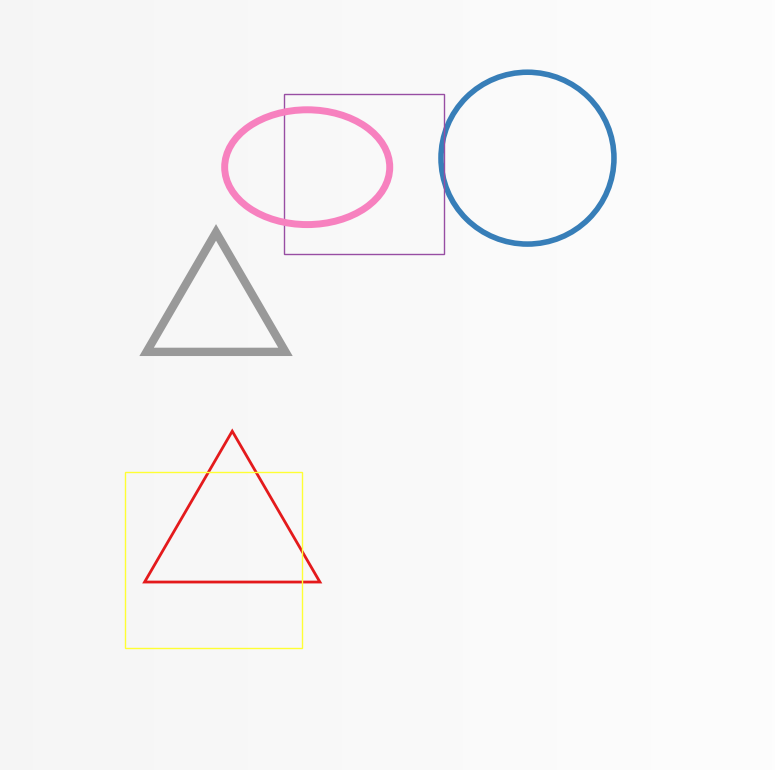[{"shape": "triangle", "thickness": 1, "radius": 0.65, "center": [0.3, 0.309]}, {"shape": "circle", "thickness": 2, "radius": 0.56, "center": [0.681, 0.795]}, {"shape": "square", "thickness": 0.5, "radius": 0.52, "center": [0.47, 0.774]}, {"shape": "square", "thickness": 0.5, "radius": 0.57, "center": [0.275, 0.272]}, {"shape": "oval", "thickness": 2.5, "radius": 0.53, "center": [0.396, 0.783]}, {"shape": "triangle", "thickness": 3, "radius": 0.52, "center": [0.279, 0.595]}]